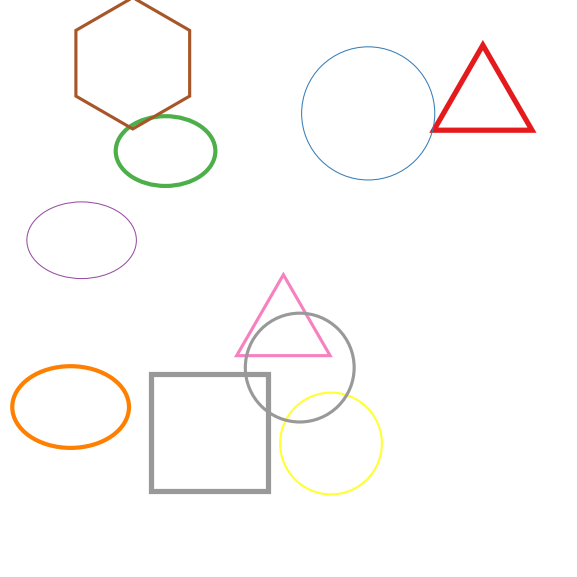[{"shape": "triangle", "thickness": 2.5, "radius": 0.49, "center": [0.836, 0.823]}, {"shape": "circle", "thickness": 0.5, "radius": 0.58, "center": [0.638, 0.803]}, {"shape": "oval", "thickness": 2, "radius": 0.43, "center": [0.287, 0.738]}, {"shape": "oval", "thickness": 0.5, "radius": 0.47, "center": [0.141, 0.583]}, {"shape": "oval", "thickness": 2, "radius": 0.51, "center": [0.122, 0.294]}, {"shape": "circle", "thickness": 1, "radius": 0.44, "center": [0.573, 0.231]}, {"shape": "hexagon", "thickness": 1.5, "radius": 0.57, "center": [0.23, 0.89]}, {"shape": "triangle", "thickness": 1.5, "radius": 0.47, "center": [0.491, 0.43]}, {"shape": "square", "thickness": 2.5, "radius": 0.51, "center": [0.362, 0.25]}, {"shape": "circle", "thickness": 1.5, "radius": 0.47, "center": [0.519, 0.363]}]